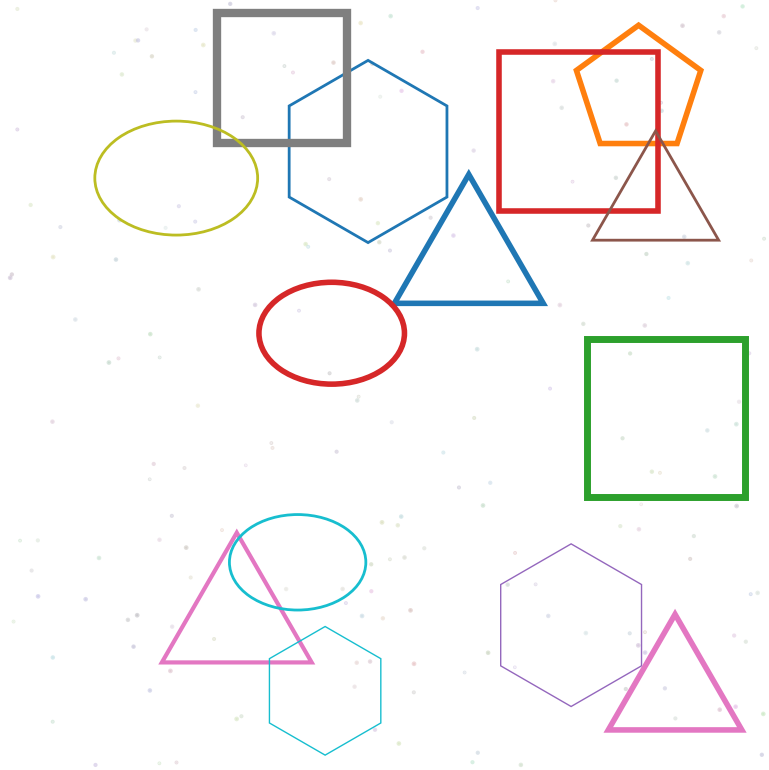[{"shape": "triangle", "thickness": 2, "radius": 0.56, "center": [0.609, 0.662]}, {"shape": "hexagon", "thickness": 1, "radius": 0.59, "center": [0.478, 0.803]}, {"shape": "pentagon", "thickness": 2, "radius": 0.42, "center": [0.829, 0.882]}, {"shape": "square", "thickness": 2.5, "radius": 0.51, "center": [0.864, 0.457]}, {"shape": "square", "thickness": 2, "radius": 0.52, "center": [0.751, 0.829]}, {"shape": "oval", "thickness": 2, "radius": 0.47, "center": [0.431, 0.567]}, {"shape": "hexagon", "thickness": 0.5, "radius": 0.53, "center": [0.742, 0.188]}, {"shape": "triangle", "thickness": 1, "radius": 0.47, "center": [0.851, 0.735]}, {"shape": "triangle", "thickness": 2, "radius": 0.5, "center": [0.877, 0.102]}, {"shape": "triangle", "thickness": 1.5, "radius": 0.56, "center": [0.308, 0.196]}, {"shape": "square", "thickness": 3, "radius": 0.42, "center": [0.366, 0.898]}, {"shape": "oval", "thickness": 1, "radius": 0.53, "center": [0.229, 0.769]}, {"shape": "hexagon", "thickness": 0.5, "radius": 0.42, "center": [0.422, 0.103]}, {"shape": "oval", "thickness": 1, "radius": 0.44, "center": [0.387, 0.27]}]